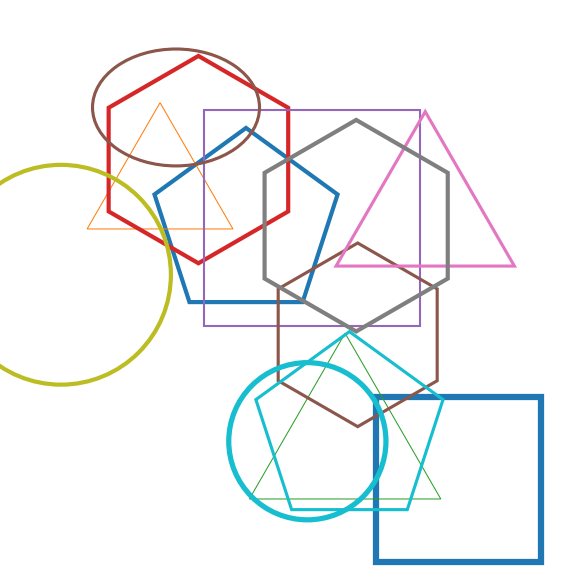[{"shape": "pentagon", "thickness": 2, "radius": 0.83, "center": [0.426, 0.611]}, {"shape": "square", "thickness": 3, "radius": 0.71, "center": [0.793, 0.169]}, {"shape": "triangle", "thickness": 0.5, "radius": 0.73, "center": [0.277, 0.676]}, {"shape": "triangle", "thickness": 0.5, "radius": 0.96, "center": [0.598, 0.231]}, {"shape": "hexagon", "thickness": 2, "radius": 0.9, "center": [0.344, 0.723]}, {"shape": "square", "thickness": 1, "radius": 0.94, "center": [0.54, 0.621]}, {"shape": "oval", "thickness": 1.5, "radius": 0.72, "center": [0.305, 0.813]}, {"shape": "hexagon", "thickness": 1.5, "radius": 0.79, "center": [0.619, 0.419]}, {"shape": "triangle", "thickness": 1.5, "radius": 0.89, "center": [0.736, 0.628]}, {"shape": "hexagon", "thickness": 2, "radius": 0.92, "center": [0.617, 0.608]}, {"shape": "circle", "thickness": 2, "radius": 0.95, "center": [0.106, 0.523]}, {"shape": "pentagon", "thickness": 1.5, "radius": 0.85, "center": [0.605, 0.254]}, {"shape": "circle", "thickness": 2.5, "radius": 0.68, "center": [0.532, 0.235]}]